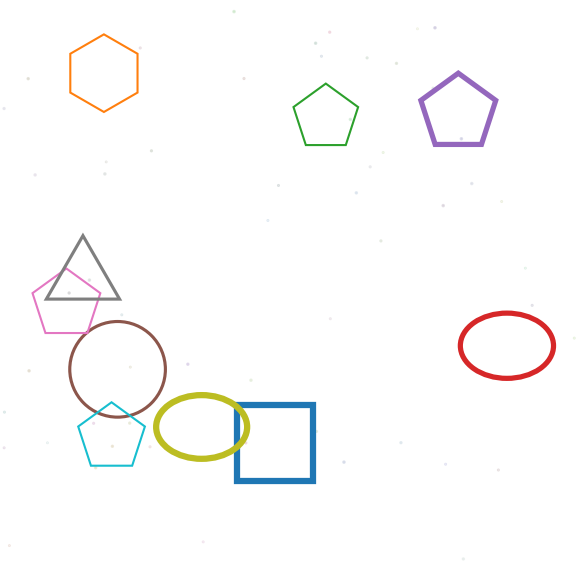[{"shape": "square", "thickness": 3, "radius": 0.33, "center": [0.477, 0.233]}, {"shape": "hexagon", "thickness": 1, "radius": 0.34, "center": [0.18, 0.872]}, {"shape": "pentagon", "thickness": 1, "radius": 0.29, "center": [0.564, 0.796]}, {"shape": "oval", "thickness": 2.5, "radius": 0.4, "center": [0.878, 0.4]}, {"shape": "pentagon", "thickness": 2.5, "radius": 0.34, "center": [0.794, 0.804]}, {"shape": "circle", "thickness": 1.5, "radius": 0.41, "center": [0.204, 0.36]}, {"shape": "pentagon", "thickness": 1, "radius": 0.31, "center": [0.115, 0.472]}, {"shape": "triangle", "thickness": 1.5, "radius": 0.37, "center": [0.144, 0.518]}, {"shape": "oval", "thickness": 3, "radius": 0.39, "center": [0.349, 0.26]}, {"shape": "pentagon", "thickness": 1, "radius": 0.3, "center": [0.193, 0.242]}]